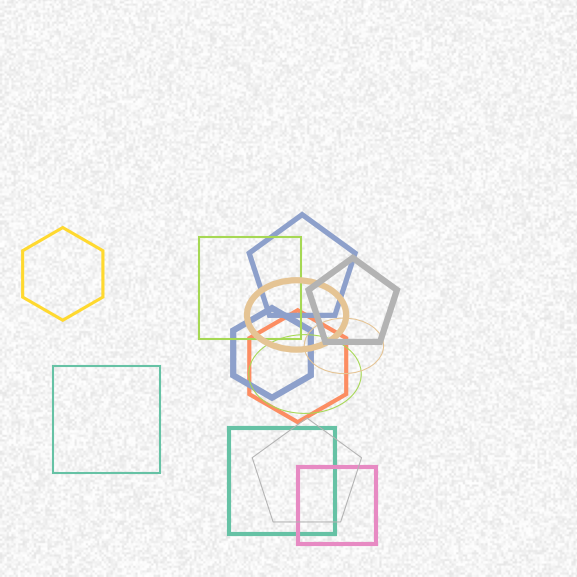[{"shape": "square", "thickness": 1, "radius": 0.46, "center": [0.184, 0.272]}, {"shape": "square", "thickness": 2, "radius": 0.46, "center": [0.488, 0.167]}, {"shape": "hexagon", "thickness": 2, "radius": 0.48, "center": [0.516, 0.365]}, {"shape": "pentagon", "thickness": 2.5, "radius": 0.48, "center": [0.523, 0.531]}, {"shape": "hexagon", "thickness": 3, "radius": 0.39, "center": [0.471, 0.388]}, {"shape": "square", "thickness": 2, "radius": 0.33, "center": [0.584, 0.124]}, {"shape": "square", "thickness": 1, "radius": 0.44, "center": [0.433, 0.501]}, {"shape": "oval", "thickness": 0.5, "radius": 0.49, "center": [0.528, 0.351]}, {"shape": "hexagon", "thickness": 1.5, "radius": 0.4, "center": [0.109, 0.525]}, {"shape": "oval", "thickness": 0.5, "radius": 0.34, "center": [0.596, 0.4]}, {"shape": "oval", "thickness": 3, "radius": 0.43, "center": [0.514, 0.454]}, {"shape": "pentagon", "thickness": 3, "radius": 0.4, "center": [0.611, 0.472]}, {"shape": "pentagon", "thickness": 0.5, "radius": 0.5, "center": [0.531, 0.176]}]